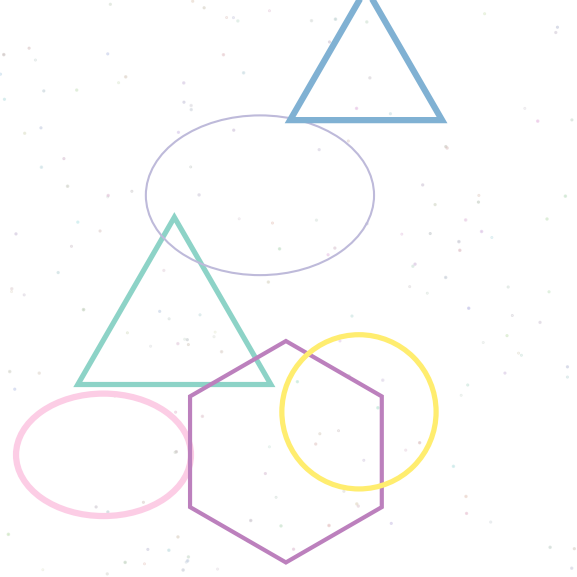[{"shape": "triangle", "thickness": 2.5, "radius": 0.97, "center": [0.302, 0.43]}, {"shape": "oval", "thickness": 1, "radius": 0.99, "center": [0.45, 0.661]}, {"shape": "triangle", "thickness": 3, "radius": 0.76, "center": [0.634, 0.867]}, {"shape": "oval", "thickness": 3, "radius": 0.76, "center": [0.179, 0.212]}, {"shape": "hexagon", "thickness": 2, "radius": 0.96, "center": [0.495, 0.217]}, {"shape": "circle", "thickness": 2.5, "radius": 0.67, "center": [0.622, 0.286]}]